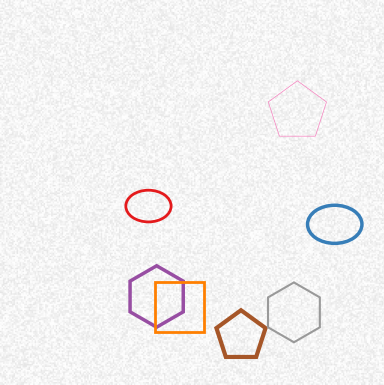[{"shape": "oval", "thickness": 2, "radius": 0.29, "center": [0.386, 0.465]}, {"shape": "oval", "thickness": 2.5, "radius": 0.35, "center": [0.869, 0.417]}, {"shape": "hexagon", "thickness": 2.5, "radius": 0.4, "center": [0.407, 0.23]}, {"shape": "square", "thickness": 2, "radius": 0.32, "center": [0.466, 0.202]}, {"shape": "pentagon", "thickness": 3, "radius": 0.34, "center": [0.626, 0.127]}, {"shape": "pentagon", "thickness": 0.5, "radius": 0.4, "center": [0.772, 0.711]}, {"shape": "hexagon", "thickness": 1.5, "radius": 0.39, "center": [0.763, 0.189]}]